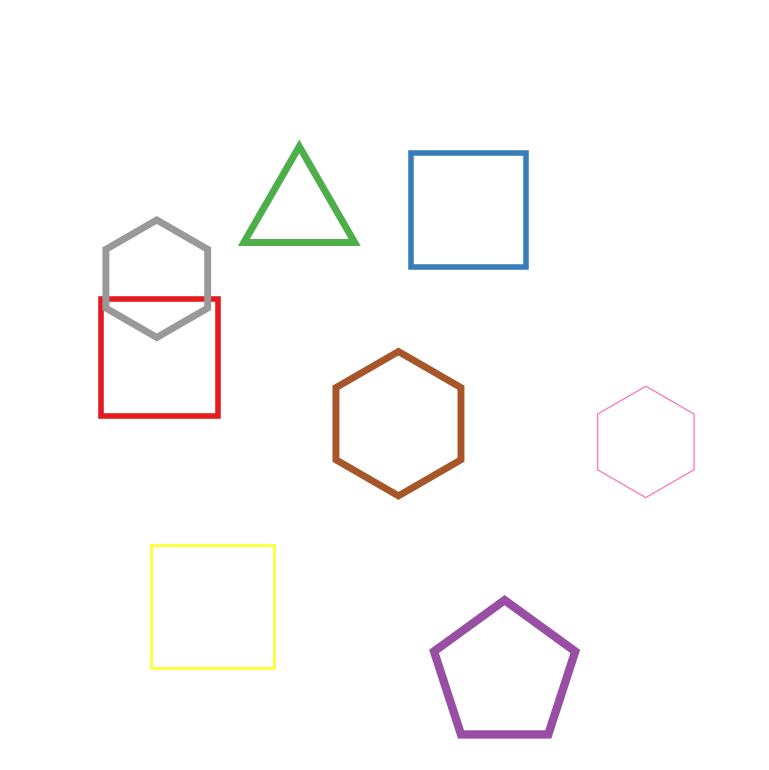[{"shape": "square", "thickness": 2, "radius": 0.38, "center": [0.207, 0.536]}, {"shape": "square", "thickness": 2, "radius": 0.37, "center": [0.608, 0.727]}, {"shape": "triangle", "thickness": 2.5, "radius": 0.42, "center": [0.389, 0.727]}, {"shape": "pentagon", "thickness": 3, "radius": 0.48, "center": [0.655, 0.124]}, {"shape": "square", "thickness": 1, "radius": 0.4, "center": [0.276, 0.213]}, {"shape": "hexagon", "thickness": 2.5, "radius": 0.47, "center": [0.517, 0.45]}, {"shape": "hexagon", "thickness": 0.5, "radius": 0.36, "center": [0.839, 0.426]}, {"shape": "hexagon", "thickness": 2.5, "radius": 0.38, "center": [0.204, 0.638]}]